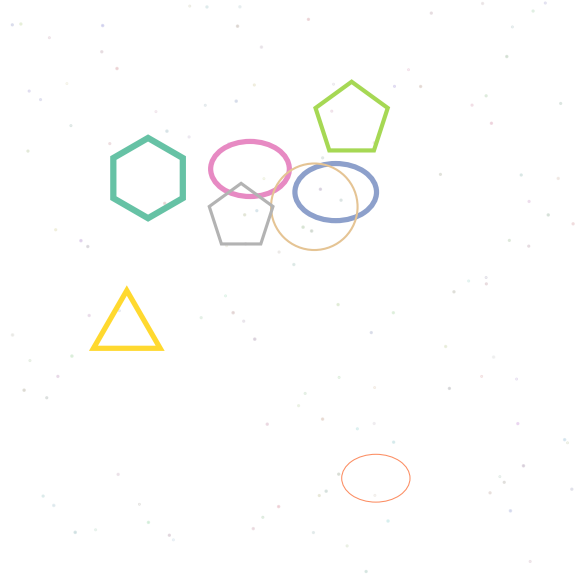[{"shape": "hexagon", "thickness": 3, "radius": 0.35, "center": [0.256, 0.691]}, {"shape": "oval", "thickness": 0.5, "radius": 0.3, "center": [0.651, 0.171]}, {"shape": "oval", "thickness": 2.5, "radius": 0.35, "center": [0.581, 0.667]}, {"shape": "oval", "thickness": 2.5, "radius": 0.34, "center": [0.433, 0.707]}, {"shape": "pentagon", "thickness": 2, "radius": 0.33, "center": [0.609, 0.792]}, {"shape": "triangle", "thickness": 2.5, "radius": 0.33, "center": [0.22, 0.429]}, {"shape": "circle", "thickness": 1, "radius": 0.37, "center": [0.544, 0.641]}, {"shape": "pentagon", "thickness": 1.5, "radius": 0.29, "center": [0.418, 0.624]}]